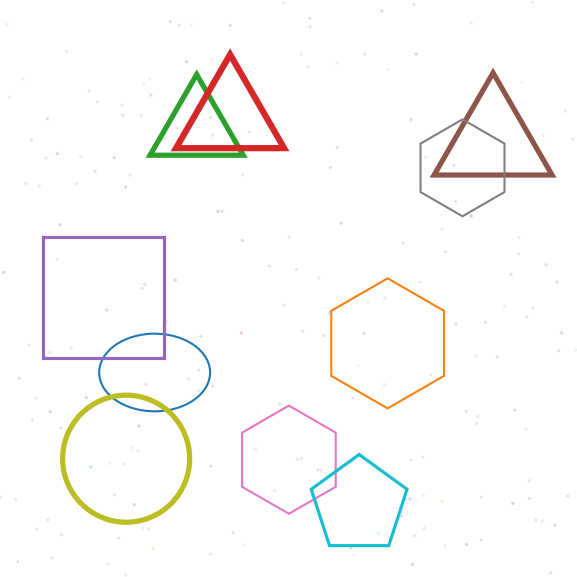[{"shape": "oval", "thickness": 1, "radius": 0.48, "center": [0.268, 0.354]}, {"shape": "hexagon", "thickness": 1, "radius": 0.56, "center": [0.671, 0.405]}, {"shape": "triangle", "thickness": 2.5, "radius": 0.47, "center": [0.341, 0.777]}, {"shape": "triangle", "thickness": 3, "radius": 0.54, "center": [0.398, 0.797]}, {"shape": "square", "thickness": 1.5, "radius": 0.52, "center": [0.179, 0.483]}, {"shape": "triangle", "thickness": 2.5, "radius": 0.59, "center": [0.854, 0.755]}, {"shape": "hexagon", "thickness": 1, "radius": 0.47, "center": [0.5, 0.203]}, {"shape": "hexagon", "thickness": 1, "radius": 0.42, "center": [0.801, 0.709]}, {"shape": "circle", "thickness": 2.5, "radius": 0.55, "center": [0.218, 0.205]}, {"shape": "pentagon", "thickness": 1.5, "radius": 0.44, "center": [0.622, 0.125]}]